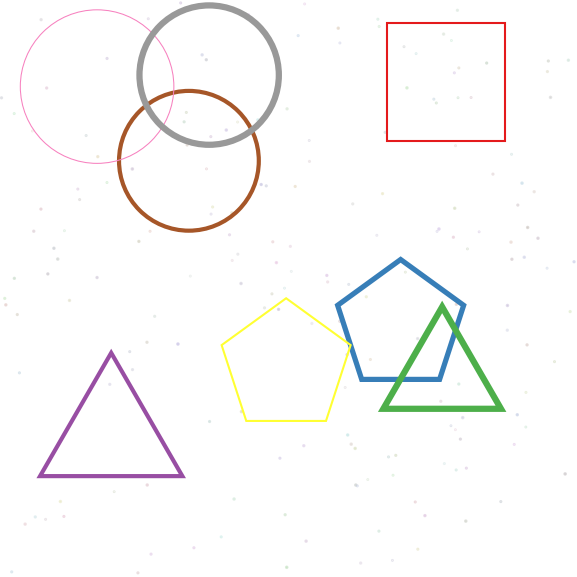[{"shape": "square", "thickness": 1, "radius": 0.51, "center": [0.772, 0.857]}, {"shape": "pentagon", "thickness": 2.5, "radius": 0.57, "center": [0.694, 0.435]}, {"shape": "triangle", "thickness": 3, "radius": 0.59, "center": [0.766, 0.35]}, {"shape": "triangle", "thickness": 2, "radius": 0.71, "center": [0.193, 0.246]}, {"shape": "pentagon", "thickness": 1, "radius": 0.59, "center": [0.495, 0.365]}, {"shape": "circle", "thickness": 2, "radius": 0.61, "center": [0.327, 0.721]}, {"shape": "circle", "thickness": 0.5, "radius": 0.66, "center": [0.168, 0.849]}, {"shape": "circle", "thickness": 3, "radius": 0.6, "center": [0.362, 0.869]}]